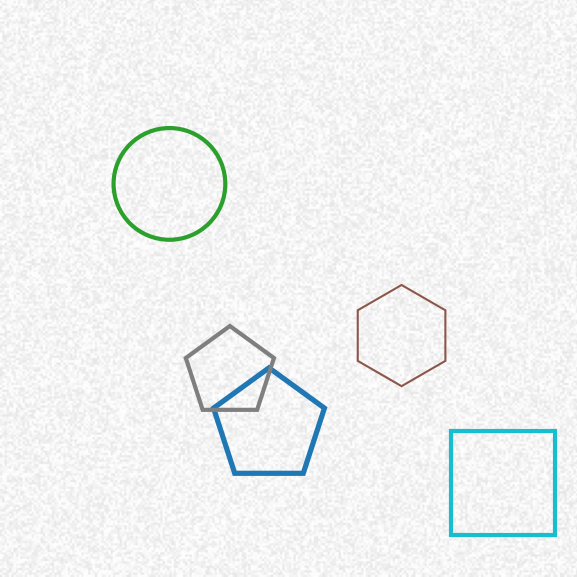[{"shape": "pentagon", "thickness": 2.5, "radius": 0.5, "center": [0.466, 0.261]}, {"shape": "circle", "thickness": 2, "radius": 0.48, "center": [0.293, 0.681]}, {"shape": "hexagon", "thickness": 1, "radius": 0.44, "center": [0.695, 0.418]}, {"shape": "pentagon", "thickness": 2, "radius": 0.4, "center": [0.398, 0.354]}, {"shape": "square", "thickness": 2, "radius": 0.45, "center": [0.871, 0.163]}]